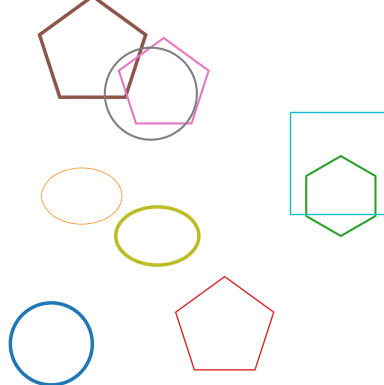[{"shape": "circle", "thickness": 2.5, "radius": 0.53, "center": [0.133, 0.107]}, {"shape": "oval", "thickness": 0.5, "radius": 0.52, "center": [0.212, 0.491]}, {"shape": "hexagon", "thickness": 1.5, "radius": 0.52, "center": [0.885, 0.491]}, {"shape": "pentagon", "thickness": 1, "radius": 0.67, "center": [0.584, 0.148]}, {"shape": "pentagon", "thickness": 2.5, "radius": 0.72, "center": [0.241, 0.865]}, {"shape": "pentagon", "thickness": 1.5, "radius": 0.61, "center": [0.425, 0.779]}, {"shape": "circle", "thickness": 1.5, "radius": 0.6, "center": [0.392, 0.757]}, {"shape": "oval", "thickness": 2.5, "radius": 0.54, "center": [0.409, 0.387]}, {"shape": "square", "thickness": 1, "radius": 0.67, "center": [0.886, 0.577]}]